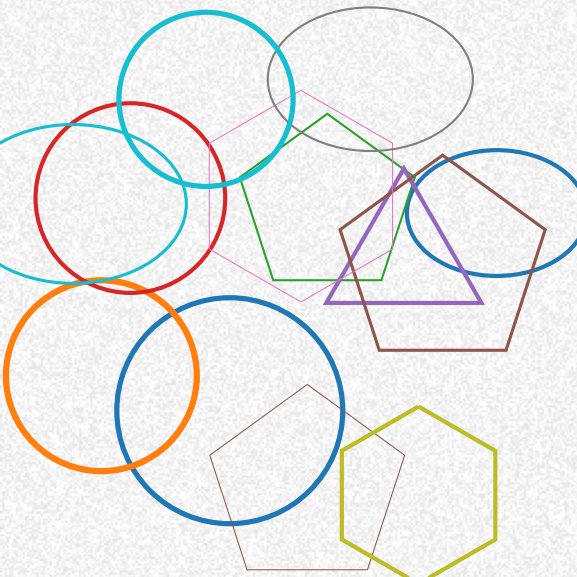[{"shape": "oval", "thickness": 2, "radius": 0.78, "center": [0.86, 0.63]}, {"shape": "circle", "thickness": 2.5, "radius": 0.98, "center": [0.398, 0.288]}, {"shape": "circle", "thickness": 3, "radius": 0.83, "center": [0.176, 0.349]}, {"shape": "pentagon", "thickness": 1, "radius": 0.8, "center": [0.567, 0.643]}, {"shape": "circle", "thickness": 2, "radius": 0.82, "center": [0.226, 0.656]}, {"shape": "triangle", "thickness": 2, "radius": 0.78, "center": [0.699, 0.552]}, {"shape": "pentagon", "thickness": 0.5, "radius": 0.89, "center": [0.532, 0.156]}, {"shape": "pentagon", "thickness": 1.5, "radius": 0.93, "center": [0.767, 0.544]}, {"shape": "hexagon", "thickness": 0.5, "radius": 0.92, "center": [0.521, 0.659]}, {"shape": "oval", "thickness": 1, "radius": 0.89, "center": [0.641, 0.862]}, {"shape": "hexagon", "thickness": 2, "radius": 0.77, "center": [0.725, 0.142]}, {"shape": "circle", "thickness": 2.5, "radius": 0.75, "center": [0.357, 0.827]}, {"shape": "oval", "thickness": 1.5, "radius": 0.98, "center": [0.126, 0.646]}]